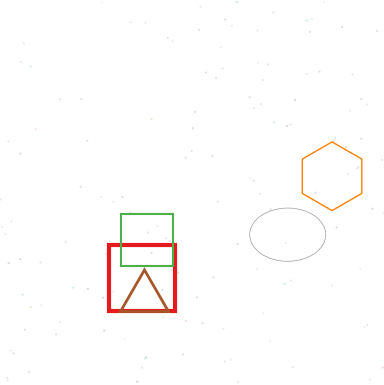[{"shape": "square", "thickness": 3, "radius": 0.43, "center": [0.369, 0.279]}, {"shape": "square", "thickness": 1.5, "radius": 0.34, "center": [0.382, 0.376]}, {"shape": "hexagon", "thickness": 1, "radius": 0.45, "center": [0.862, 0.542]}, {"shape": "triangle", "thickness": 2, "radius": 0.36, "center": [0.375, 0.227]}, {"shape": "oval", "thickness": 0.5, "radius": 0.49, "center": [0.747, 0.39]}]